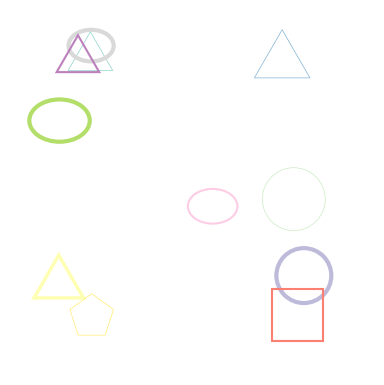[{"shape": "triangle", "thickness": 0.5, "radius": 0.33, "center": [0.235, 0.85]}, {"shape": "triangle", "thickness": 2.5, "radius": 0.37, "center": [0.153, 0.263]}, {"shape": "circle", "thickness": 3, "radius": 0.36, "center": [0.789, 0.284]}, {"shape": "square", "thickness": 1.5, "radius": 0.33, "center": [0.773, 0.182]}, {"shape": "triangle", "thickness": 0.5, "radius": 0.42, "center": [0.733, 0.839]}, {"shape": "oval", "thickness": 3, "radius": 0.39, "center": [0.155, 0.687]}, {"shape": "oval", "thickness": 1.5, "radius": 0.32, "center": [0.552, 0.464]}, {"shape": "oval", "thickness": 3, "radius": 0.29, "center": [0.237, 0.882]}, {"shape": "triangle", "thickness": 1.5, "radius": 0.32, "center": [0.203, 0.845]}, {"shape": "circle", "thickness": 0.5, "radius": 0.41, "center": [0.763, 0.483]}, {"shape": "pentagon", "thickness": 0.5, "radius": 0.3, "center": [0.238, 0.178]}]